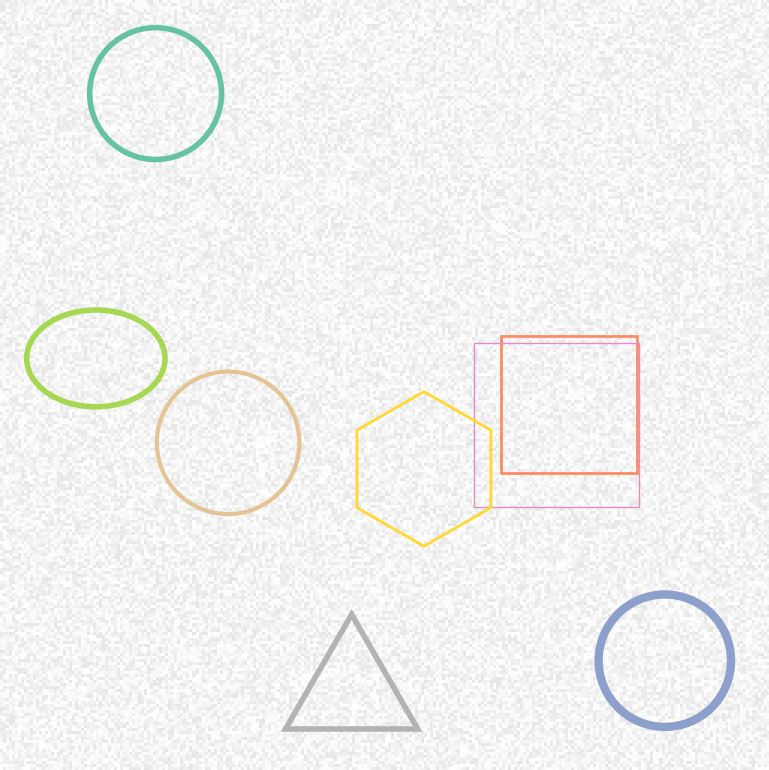[{"shape": "circle", "thickness": 2, "radius": 0.43, "center": [0.202, 0.878]}, {"shape": "square", "thickness": 1, "radius": 0.44, "center": [0.739, 0.475]}, {"shape": "circle", "thickness": 3, "radius": 0.43, "center": [0.863, 0.142]}, {"shape": "square", "thickness": 0.5, "radius": 0.53, "center": [0.723, 0.448]}, {"shape": "oval", "thickness": 2, "radius": 0.45, "center": [0.124, 0.535]}, {"shape": "hexagon", "thickness": 1, "radius": 0.5, "center": [0.551, 0.391]}, {"shape": "circle", "thickness": 1.5, "radius": 0.46, "center": [0.296, 0.425]}, {"shape": "triangle", "thickness": 2, "radius": 0.5, "center": [0.457, 0.103]}]